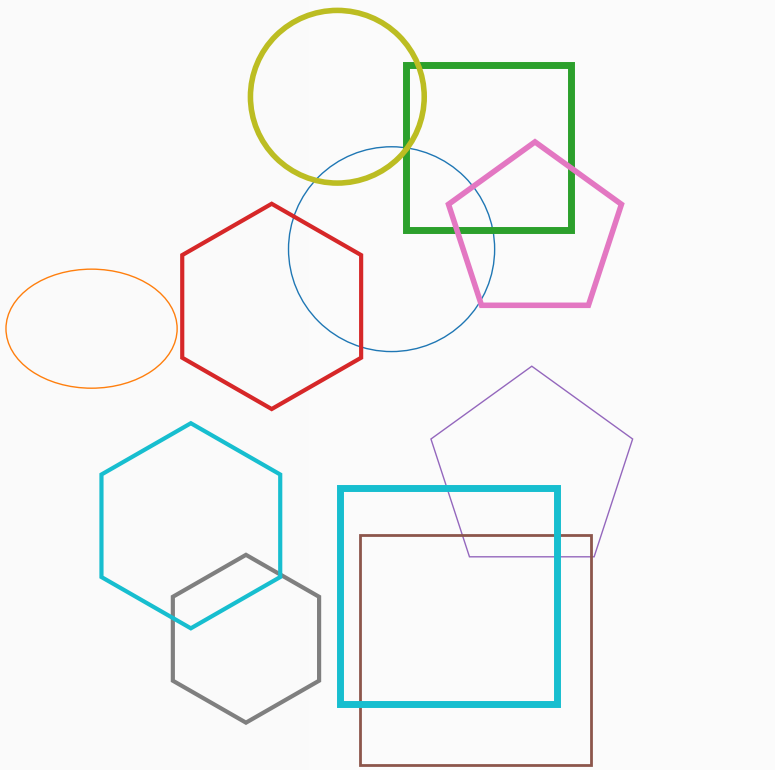[{"shape": "circle", "thickness": 0.5, "radius": 0.66, "center": [0.505, 0.676]}, {"shape": "oval", "thickness": 0.5, "radius": 0.55, "center": [0.118, 0.573]}, {"shape": "square", "thickness": 2.5, "radius": 0.53, "center": [0.63, 0.808]}, {"shape": "hexagon", "thickness": 1.5, "radius": 0.67, "center": [0.351, 0.602]}, {"shape": "pentagon", "thickness": 0.5, "radius": 0.68, "center": [0.686, 0.388]}, {"shape": "square", "thickness": 1, "radius": 0.75, "center": [0.614, 0.155]}, {"shape": "pentagon", "thickness": 2, "radius": 0.59, "center": [0.69, 0.698]}, {"shape": "hexagon", "thickness": 1.5, "radius": 0.54, "center": [0.317, 0.17]}, {"shape": "circle", "thickness": 2, "radius": 0.56, "center": [0.435, 0.874]}, {"shape": "hexagon", "thickness": 1.5, "radius": 0.67, "center": [0.246, 0.317]}, {"shape": "square", "thickness": 2.5, "radius": 0.7, "center": [0.579, 0.226]}]